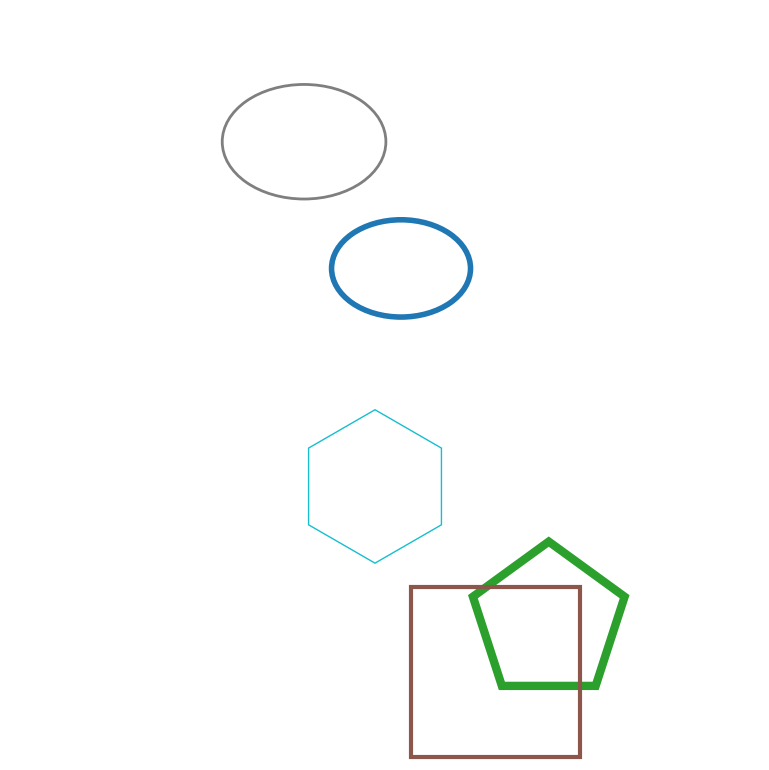[{"shape": "oval", "thickness": 2, "radius": 0.45, "center": [0.521, 0.651]}, {"shape": "pentagon", "thickness": 3, "radius": 0.52, "center": [0.713, 0.193]}, {"shape": "square", "thickness": 1.5, "radius": 0.55, "center": [0.643, 0.127]}, {"shape": "oval", "thickness": 1, "radius": 0.53, "center": [0.395, 0.816]}, {"shape": "hexagon", "thickness": 0.5, "radius": 0.5, "center": [0.487, 0.368]}]